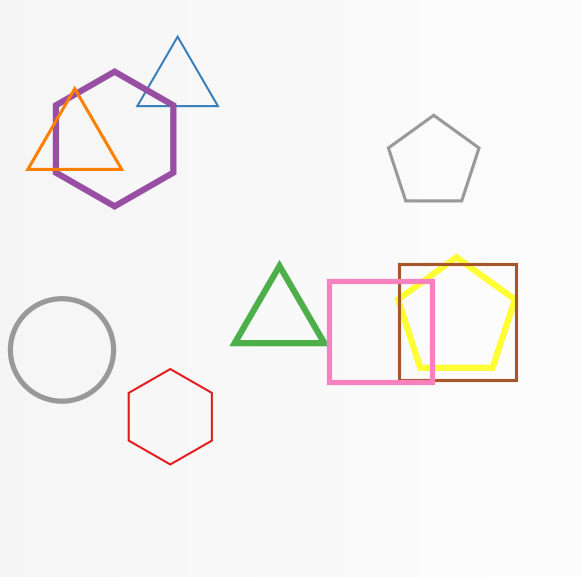[{"shape": "hexagon", "thickness": 1, "radius": 0.41, "center": [0.293, 0.277]}, {"shape": "triangle", "thickness": 1, "radius": 0.4, "center": [0.306, 0.855]}, {"shape": "triangle", "thickness": 3, "radius": 0.45, "center": [0.481, 0.449]}, {"shape": "hexagon", "thickness": 3, "radius": 0.58, "center": [0.197, 0.758]}, {"shape": "triangle", "thickness": 1.5, "radius": 0.47, "center": [0.129, 0.752]}, {"shape": "pentagon", "thickness": 3, "radius": 0.53, "center": [0.785, 0.448]}, {"shape": "square", "thickness": 1.5, "radius": 0.5, "center": [0.787, 0.442]}, {"shape": "square", "thickness": 2.5, "radius": 0.44, "center": [0.655, 0.425]}, {"shape": "circle", "thickness": 2.5, "radius": 0.44, "center": [0.107, 0.393]}, {"shape": "pentagon", "thickness": 1.5, "radius": 0.41, "center": [0.746, 0.718]}]